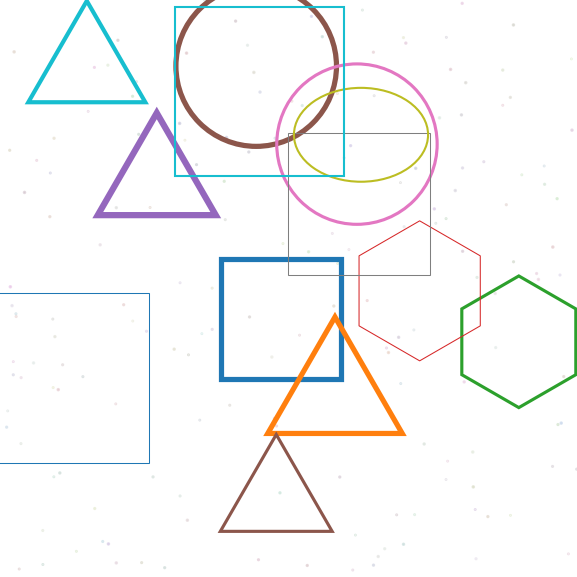[{"shape": "square", "thickness": 2.5, "radius": 0.52, "center": [0.487, 0.447]}, {"shape": "square", "thickness": 0.5, "radius": 0.74, "center": [0.111, 0.344]}, {"shape": "triangle", "thickness": 2.5, "radius": 0.67, "center": [0.58, 0.316]}, {"shape": "hexagon", "thickness": 1.5, "radius": 0.57, "center": [0.898, 0.407]}, {"shape": "hexagon", "thickness": 0.5, "radius": 0.61, "center": [0.727, 0.496]}, {"shape": "triangle", "thickness": 3, "radius": 0.59, "center": [0.271, 0.686]}, {"shape": "triangle", "thickness": 1.5, "radius": 0.56, "center": [0.478, 0.135]}, {"shape": "circle", "thickness": 2.5, "radius": 0.7, "center": [0.444, 0.885]}, {"shape": "circle", "thickness": 1.5, "radius": 0.69, "center": [0.618, 0.75]}, {"shape": "square", "thickness": 0.5, "radius": 0.62, "center": [0.621, 0.646]}, {"shape": "oval", "thickness": 1, "radius": 0.58, "center": [0.625, 0.766]}, {"shape": "square", "thickness": 1, "radius": 0.73, "center": [0.449, 0.841]}, {"shape": "triangle", "thickness": 2, "radius": 0.58, "center": [0.15, 0.881]}]